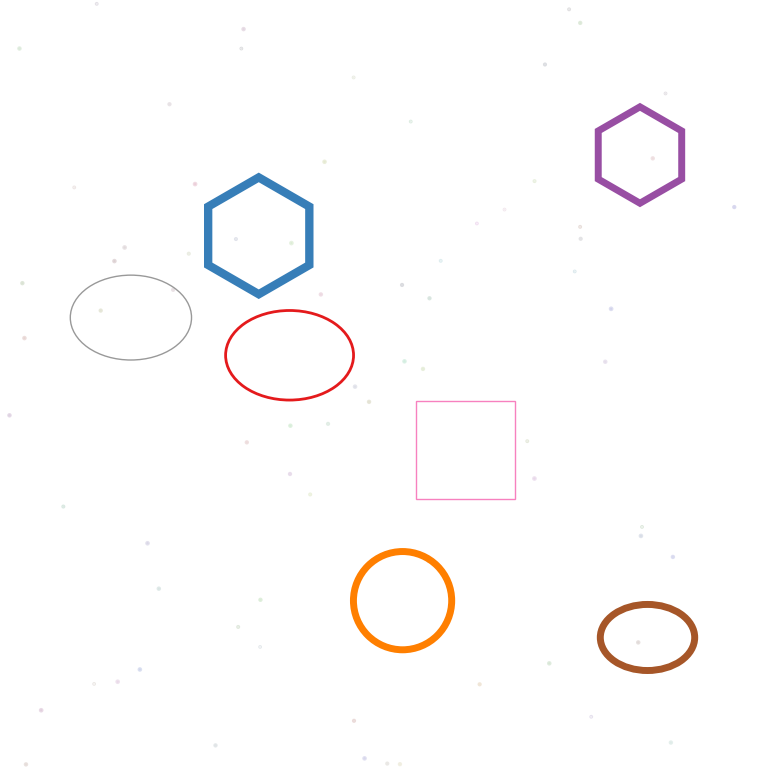[{"shape": "oval", "thickness": 1, "radius": 0.42, "center": [0.376, 0.539]}, {"shape": "hexagon", "thickness": 3, "radius": 0.38, "center": [0.336, 0.694]}, {"shape": "hexagon", "thickness": 2.5, "radius": 0.31, "center": [0.831, 0.799]}, {"shape": "circle", "thickness": 2.5, "radius": 0.32, "center": [0.523, 0.22]}, {"shape": "oval", "thickness": 2.5, "radius": 0.31, "center": [0.841, 0.172]}, {"shape": "square", "thickness": 0.5, "radius": 0.32, "center": [0.605, 0.416]}, {"shape": "oval", "thickness": 0.5, "radius": 0.39, "center": [0.17, 0.588]}]